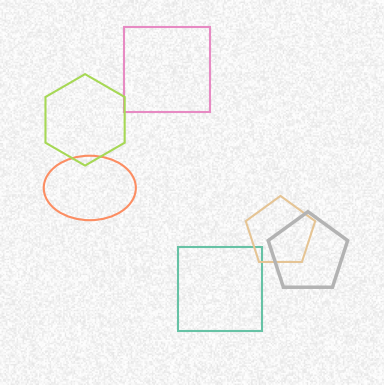[{"shape": "square", "thickness": 1.5, "radius": 0.55, "center": [0.572, 0.249]}, {"shape": "oval", "thickness": 1.5, "radius": 0.6, "center": [0.233, 0.512]}, {"shape": "square", "thickness": 1.5, "radius": 0.56, "center": [0.433, 0.82]}, {"shape": "hexagon", "thickness": 1.5, "radius": 0.59, "center": [0.221, 0.689]}, {"shape": "pentagon", "thickness": 1.5, "radius": 0.47, "center": [0.728, 0.396]}, {"shape": "pentagon", "thickness": 2.5, "radius": 0.54, "center": [0.8, 0.342]}]